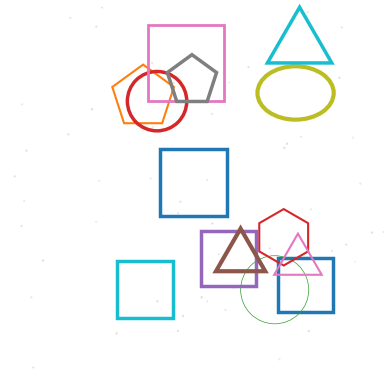[{"shape": "square", "thickness": 2.5, "radius": 0.35, "center": [0.794, 0.259]}, {"shape": "square", "thickness": 2.5, "radius": 0.43, "center": [0.503, 0.525]}, {"shape": "pentagon", "thickness": 1.5, "radius": 0.42, "center": [0.372, 0.748]}, {"shape": "circle", "thickness": 0.5, "radius": 0.44, "center": [0.713, 0.247]}, {"shape": "circle", "thickness": 2.5, "radius": 0.39, "center": [0.408, 0.737]}, {"shape": "hexagon", "thickness": 1.5, "radius": 0.37, "center": [0.737, 0.384]}, {"shape": "square", "thickness": 2.5, "radius": 0.36, "center": [0.594, 0.328]}, {"shape": "triangle", "thickness": 3, "radius": 0.37, "center": [0.625, 0.332]}, {"shape": "square", "thickness": 2, "radius": 0.5, "center": [0.483, 0.836]}, {"shape": "triangle", "thickness": 1.5, "radius": 0.36, "center": [0.774, 0.322]}, {"shape": "pentagon", "thickness": 2.5, "radius": 0.34, "center": [0.499, 0.791]}, {"shape": "oval", "thickness": 3, "radius": 0.5, "center": [0.768, 0.759]}, {"shape": "triangle", "thickness": 2.5, "radius": 0.48, "center": [0.778, 0.885]}, {"shape": "square", "thickness": 2.5, "radius": 0.37, "center": [0.376, 0.248]}]